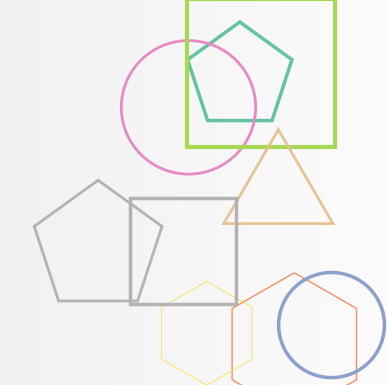[{"shape": "pentagon", "thickness": 2.5, "radius": 0.71, "center": [0.619, 0.801]}, {"shape": "hexagon", "thickness": 1, "radius": 0.93, "center": [0.759, 0.106]}, {"shape": "circle", "thickness": 2.5, "radius": 0.68, "center": [0.856, 0.156]}, {"shape": "circle", "thickness": 2, "radius": 0.87, "center": [0.486, 0.721]}, {"shape": "square", "thickness": 3, "radius": 0.96, "center": [0.674, 0.81]}, {"shape": "hexagon", "thickness": 0.5, "radius": 0.67, "center": [0.534, 0.134]}, {"shape": "triangle", "thickness": 2, "radius": 0.81, "center": [0.718, 0.501]}, {"shape": "pentagon", "thickness": 2, "radius": 0.87, "center": [0.253, 0.358]}, {"shape": "square", "thickness": 2.5, "radius": 0.69, "center": [0.472, 0.348]}]